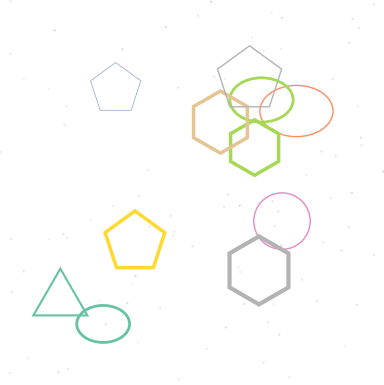[{"shape": "triangle", "thickness": 1.5, "radius": 0.4, "center": [0.157, 0.221]}, {"shape": "oval", "thickness": 2, "radius": 0.34, "center": [0.268, 0.159]}, {"shape": "oval", "thickness": 1, "radius": 0.48, "center": [0.77, 0.712]}, {"shape": "pentagon", "thickness": 0.5, "radius": 0.34, "center": [0.3, 0.769]}, {"shape": "circle", "thickness": 1, "radius": 0.37, "center": [0.732, 0.426]}, {"shape": "oval", "thickness": 2, "radius": 0.41, "center": [0.679, 0.74]}, {"shape": "hexagon", "thickness": 2.5, "radius": 0.36, "center": [0.661, 0.617]}, {"shape": "pentagon", "thickness": 2.5, "radius": 0.41, "center": [0.35, 0.371]}, {"shape": "hexagon", "thickness": 2.5, "radius": 0.4, "center": [0.573, 0.683]}, {"shape": "pentagon", "thickness": 1, "radius": 0.44, "center": [0.648, 0.793]}, {"shape": "hexagon", "thickness": 3, "radius": 0.44, "center": [0.673, 0.298]}]